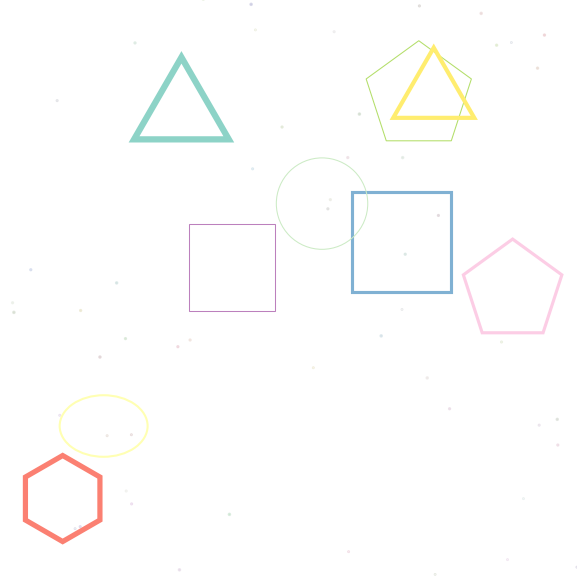[{"shape": "triangle", "thickness": 3, "radius": 0.47, "center": [0.314, 0.805]}, {"shape": "oval", "thickness": 1, "radius": 0.38, "center": [0.179, 0.261]}, {"shape": "hexagon", "thickness": 2.5, "radius": 0.37, "center": [0.109, 0.136]}, {"shape": "square", "thickness": 1.5, "radius": 0.43, "center": [0.695, 0.58]}, {"shape": "pentagon", "thickness": 0.5, "radius": 0.48, "center": [0.725, 0.833]}, {"shape": "pentagon", "thickness": 1.5, "radius": 0.45, "center": [0.888, 0.495]}, {"shape": "square", "thickness": 0.5, "radius": 0.37, "center": [0.402, 0.536]}, {"shape": "circle", "thickness": 0.5, "radius": 0.4, "center": [0.558, 0.647]}, {"shape": "triangle", "thickness": 2, "radius": 0.41, "center": [0.751, 0.836]}]